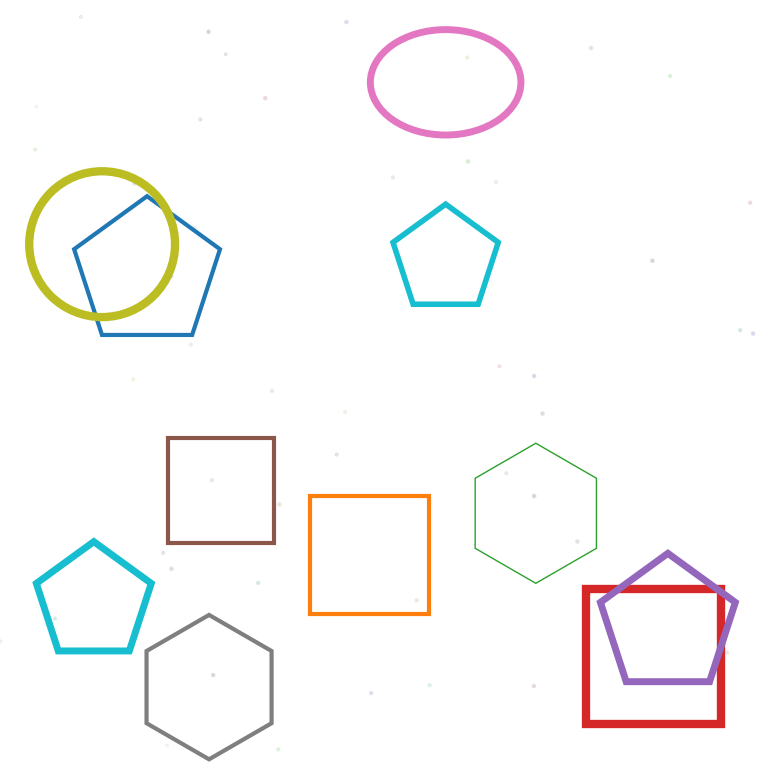[{"shape": "pentagon", "thickness": 1.5, "radius": 0.5, "center": [0.191, 0.646]}, {"shape": "square", "thickness": 1.5, "radius": 0.39, "center": [0.48, 0.279]}, {"shape": "hexagon", "thickness": 0.5, "radius": 0.45, "center": [0.696, 0.333]}, {"shape": "square", "thickness": 3, "radius": 0.44, "center": [0.849, 0.148]}, {"shape": "pentagon", "thickness": 2.5, "radius": 0.46, "center": [0.867, 0.189]}, {"shape": "square", "thickness": 1.5, "radius": 0.34, "center": [0.287, 0.363]}, {"shape": "oval", "thickness": 2.5, "radius": 0.49, "center": [0.579, 0.893]}, {"shape": "hexagon", "thickness": 1.5, "radius": 0.47, "center": [0.272, 0.108]}, {"shape": "circle", "thickness": 3, "radius": 0.47, "center": [0.133, 0.683]}, {"shape": "pentagon", "thickness": 2, "radius": 0.36, "center": [0.579, 0.663]}, {"shape": "pentagon", "thickness": 2.5, "radius": 0.39, "center": [0.122, 0.218]}]